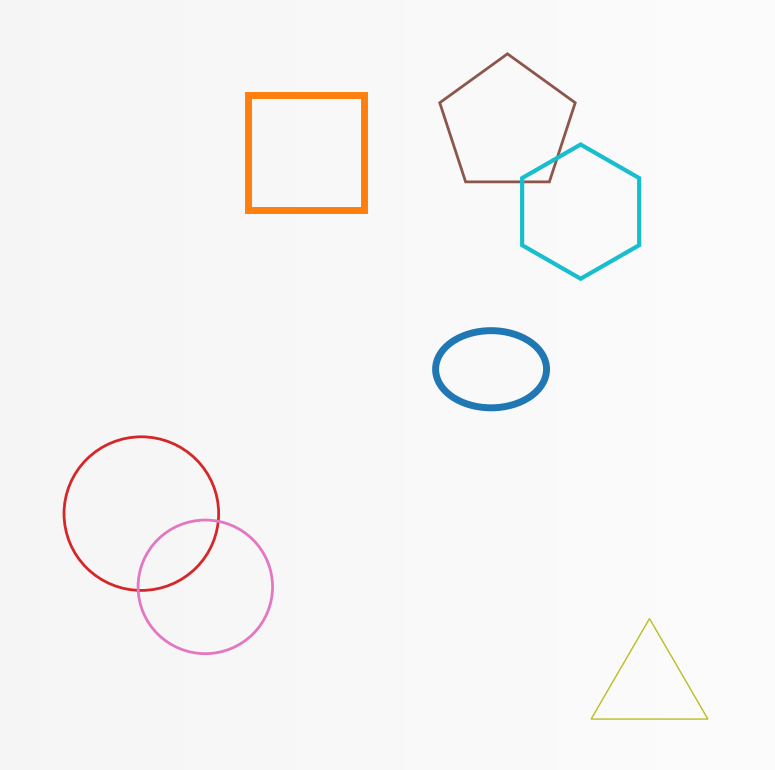[{"shape": "oval", "thickness": 2.5, "radius": 0.36, "center": [0.634, 0.52]}, {"shape": "square", "thickness": 2.5, "radius": 0.37, "center": [0.395, 0.802]}, {"shape": "circle", "thickness": 1, "radius": 0.5, "center": [0.182, 0.333]}, {"shape": "pentagon", "thickness": 1, "radius": 0.46, "center": [0.655, 0.838]}, {"shape": "circle", "thickness": 1, "radius": 0.43, "center": [0.265, 0.238]}, {"shape": "triangle", "thickness": 0.5, "radius": 0.43, "center": [0.838, 0.11]}, {"shape": "hexagon", "thickness": 1.5, "radius": 0.44, "center": [0.749, 0.725]}]